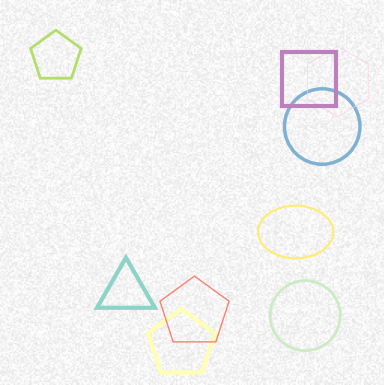[{"shape": "triangle", "thickness": 3, "radius": 0.43, "center": [0.327, 0.244]}, {"shape": "pentagon", "thickness": 3, "radius": 0.46, "center": [0.471, 0.106]}, {"shape": "pentagon", "thickness": 1, "radius": 0.47, "center": [0.505, 0.188]}, {"shape": "circle", "thickness": 2.5, "radius": 0.49, "center": [0.837, 0.671]}, {"shape": "pentagon", "thickness": 2, "radius": 0.35, "center": [0.145, 0.853]}, {"shape": "hexagon", "thickness": 0.5, "radius": 0.45, "center": [0.877, 0.788]}, {"shape": "square", "thickness": 3, "radius": 0.35, "center": [0.803, 0.795]}, {"shape": "circle", "thickness": 2, "radius": 0.46, "center": [0.793, 0.18]}, {"shape": "oval", "thickness": 1.5, "radius": 0.49, "center": [0.768, 0.397]}]